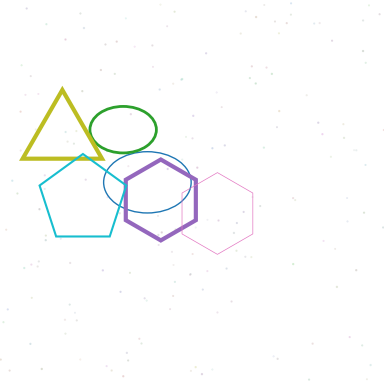[{"shape": "oval", "thickness": 1, "radius": 0.57, "center": [0.383, 0.526]}, {"shape": "oval", "thickness": 2, "radius": 0.43, "center": [0.32, 0.663]}, {"shape": "hexagon", "thickness": 3, "radius": 0.53, "center": [0.418, 0.481]}, {"shape": "hexagon", "thickness": 0.5, "radius": 0.53, "center": [0.565, 0.446]}, {"shape": "triangle", "thickness": 3, "radius": 0.6, "center": [0.162, 0.647]}, {"shape": "pentagon", "thickness": 1.5, "radius": 0.59, "center": [0.215, 0.482]}]